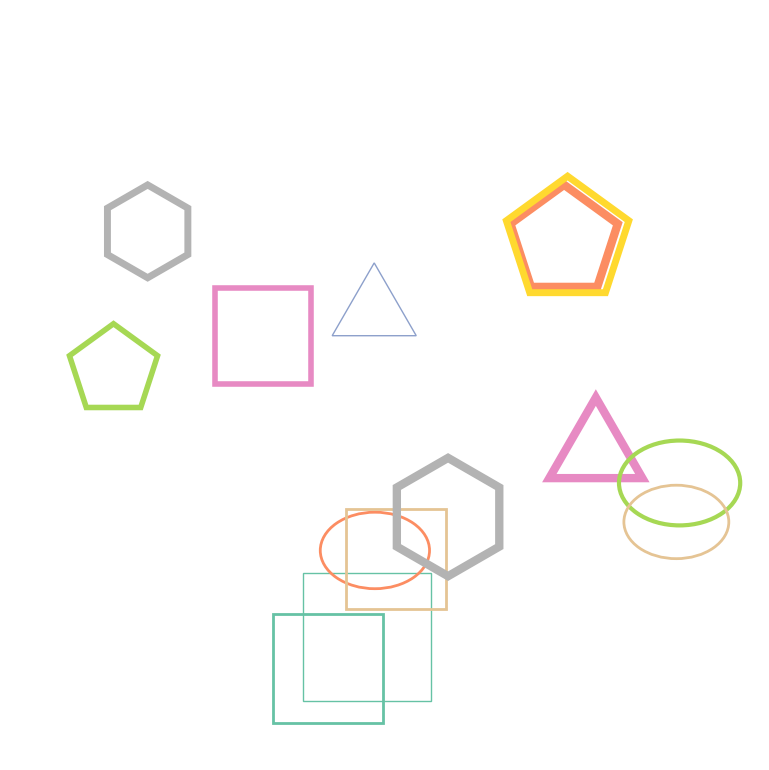[{"shape": "square", "thickness": 0.5, "radius": 0.42, "center": [0.476, 0.173]}, {"shape": "square", "thickness": 1, "radius": 0.35, "center": [0.426, 0.132]}, {"shape": "pentagon", "thickness": 3, "radius": 0.37, "center": [0.733, 0.687]}, {"shape": "oval", "thickness": 1, "radius": 0.35, "center": [0.487, 0.285]}, {"shape": "triangle", "thickness": 0.5, "radius": 0.32, "center": [0.486, 0.596]}, {"shape": "triangle", "thickness": 3, "radius": 0.35, "center": [0.774, 0.414]}, {"shape": "square", "thickness": 2, "radius": 0.31, "center": [0.342, 0.563]}, {"shape": "pentagon", "thickness": 2, "radius": 0.3, "center": [0.147, 0.519]}, {"shape": "oval", "thickness": 1.5, "radius": 0.39, "center": [0.883, 0.373]}, {"shape": "pentagon", "thickness": 2.5, "radius": 0.42, "center": [0.737, 0.688]}, {"shape": "square", "thickness": 1, "radius": 0.32, "center": [0.515, 0.274]}, {"shape": "oval", "thickness": 1, "radius": 0.34, "center": [0.878, 0.322]}, {"shape": "hexagon", "thickness": 3, "radius": 0.38, "center": [0.582, 0.329]}, {"shape": "hexagon", "thickness": 2.5, "radius": 0.3, "center": [0.192, 0.7]}]